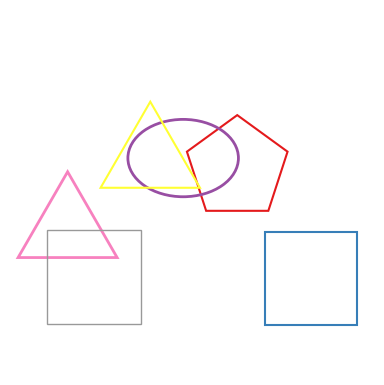[{"shape": "pentagon", "thickness": 1.5, "radius": 0.69, "center": [0.616, 0.564]}, {"shape": "square", "thickness": 1.5, "radius": 0.6, "center": [0.808, 0.276]}, {"shape": "oval", "thickness": 2, "radius": 0.72, "center": [0.476, 0.589]}, {"shape": "triangle", "thickness": 1.5, "radius": 0.74, "center": [0.39, 0.587]}, {"shape": "triangle", "thickness": 2, "radius": 0.74, "center": [0.176, 0.405]}, {"shape": "square", "thickness": 1, "radius": 0.61, "center": [0.244, 0.281]}]